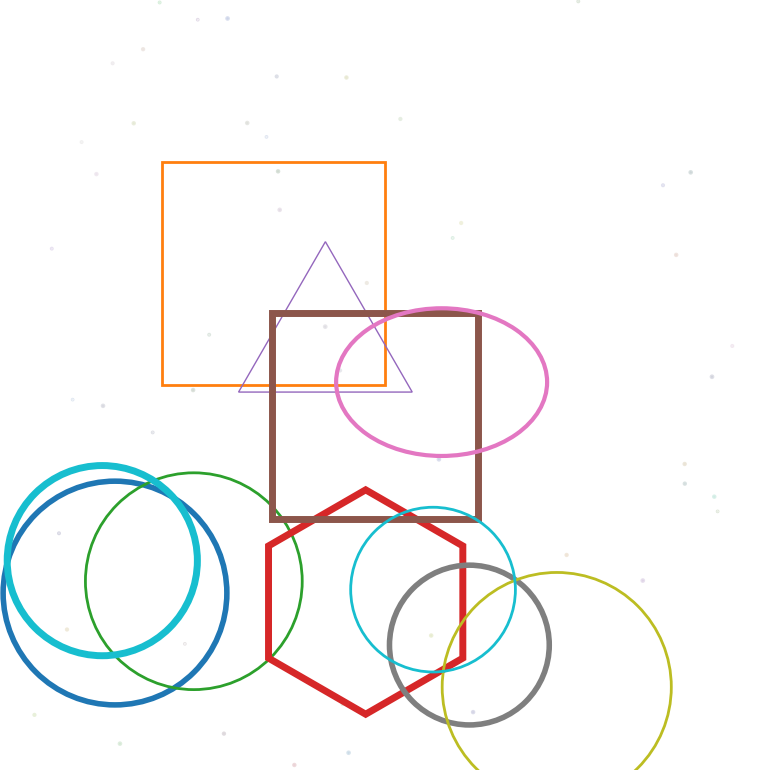[{"shape": "circle", "thickness": 2, "radius": 0.73, "center": [0.149, 0.23]}, {"shape": "square", "thickness": 1, "radius": 0.72, "center": [0.356, 0.645]}, {"shape": "circle", "thickness": 1, "radius": 0.7, "center": [0.252, 0.245]}, {"shape": "hexagon", "thickness": 2.5, "radius": 0.73, "center": [0.475, 0.218]}, {"shape": "triangle", "thickness": 0.5, "radius": 0.65, "center": [0.423, 0.556]}, {"shape": "square", "thickness": 2.5, "radius": 0.67, "center": [0.487, 0.46]}, {"shape": "oval", "thickness": 1.5, "radius": 0.69, "center": [0.574, 0.504]}, {"shape": "circle", "thickness": 2, "radius": 0.52, "center": [0.61, 0.162]}, {"shape": "circle", "thickness": 1, "radius": 0.74, "center": [0.723, 0.108]}, {"shape": "circle", "thickness": 1, "radius": 0.53, "center": [0.562, 0.234]}, {"shape": "circle", "thickness": 2.5, "radius": 0.62, "center": [0.133, 0.272]}]